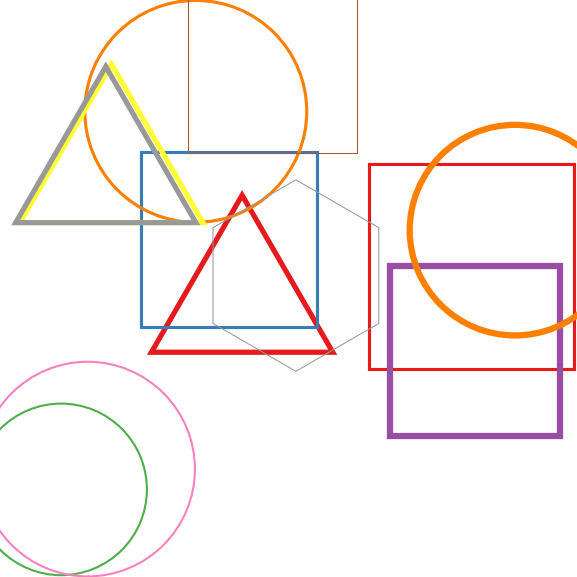[{"shape": "triangle", "thickness": 2.5, "radius": 0.91, "center": [0.419, 0.48]}, {"shape": "square", "thickness": 1.5, "radius": 0.89, "center": [0.816, 0.538]}, {"shape": "square", "thickness": 1.5, "radius": 0.76, "center": [0.396, 0.585]}, {"shape": "circle", "thickness": 1, "radius": 0.74, "center": [0.106, 0.152]}, {"shape": "square", "thickness": 3, "radius": 0.73, "center": [0.822, 0.391]}, {"shape": "circle", "thickness": 3, "radius": 0.91, "center": [0.892, 0.601]}, {"shape": "circle", "thickness": 1.5, "radius": 0.96, "center": [0.339, 0.806]}, {"shape": "triangle", "thickness": 2.5, "radius": 0.91, "center": [0.193, 0.705]}, {"shape": "square", "thickness": 0.5, "radius": 0.73, "center": [0.472, 0.881]}, {"shape": "circle", "thickness": 1, "radius": 0.93, "center": [0.152, 0.187]}, {"shape": "triangle", "thickness": 2.5, "radius": 0.9, "center": [0.183, 0.704]}, {"shape": "hexagon", "thickness": 0.5, "radius": 0.83, "center": [0.512, 0.522]}]